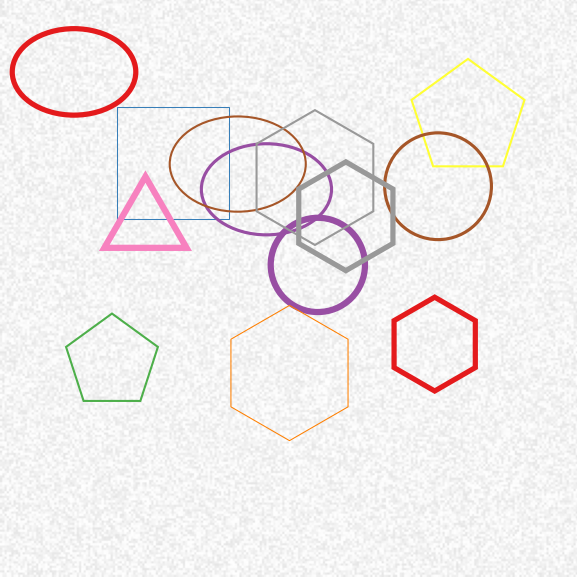[{"shape": "oval", "thickness": 2.5, "radius": 0.53, "center": [0.128, 0.875]}, {"shape": "hexagon", "thickness": 2.5, "radius": 0.41, "center": [0.753, 0.403]}, {"shape": "square", "thickness": 0.5, "radius": 0.49, "center": [0.3, 0.717]}, {"shape": "pentagon", "thickness": 1, "radius": 0.42, "center": [0.194, 0.373]}, {"shape": "circle", "thickness": 3, "radius": 0.41, "center": [0.55, 0.54]}, {"shape": "oval", "thickness": 1.5, "radius": 0.56, "center": [0.461, 0.671]}, {"shape": "hexagon", "thickness": 0.5, "radius": 0.59, "center": [0.501, 0.353]}, {"shape": "pentagon", "thickness": 1, "radius": 0.51, "center": [0.81, 0.794]}, {"shape": "oval", "thickness": 1, "radius": 0.59, "center": [0.412, 0.715]}, {"shape": "circle", "thickness": 1.5, "radius": 0.46, "center": [0.759, 0.677]}, {"shape": "triangle", "thickness": 3, "radius": 0.41, "center": [0.252, 0.611]}, {"shape": "hexagon", "thickness": 2.5, "radius": 0.47, "center": [0.599, 0.625]}, {"shape": "hexagon", "thickness": 1, "radius": 0.58, "center": [0.545, 0.692]}]